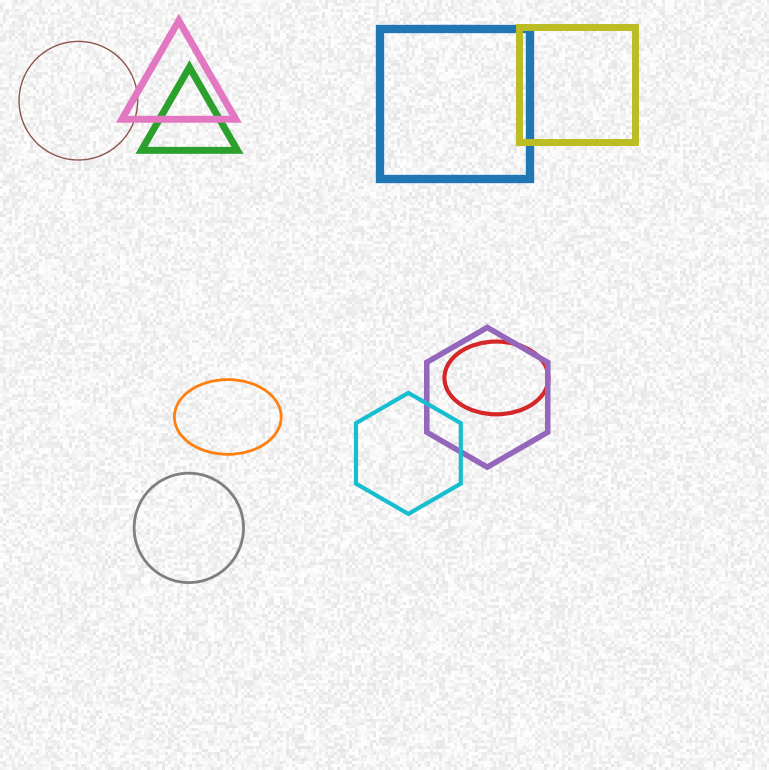[{"shape": "square", "thickness": 3, "radius": 0.49, "center": [0.591, 0.865]}, {"shape": "oval", "thickness": 1, "radius": 0.35, "center": [0.296, 0.459]}, {"shape": "triangle", "thickness": 2.5, "radius": 0.36, "center": [0.246, 0.841]}, {"shape": "oval", "thickness": 1.5, "radius": 0.34, "center": [0.645, 0.509]}, {"shape": "hexagon", "thickness": 2, "radius": 0.45, "center": [0.633, 0.484]}, {"shape": "circle", "thickness": 0.5, "radius": 0.39, "center": [0.102, 0.869]}, {"shape": "triangle", "thickness": 2.5, "radius": 0.43, "center": [0.232, 0.888]}, {"shape": "circle", "thickness": 1, "radius": 0.36, "center": [0.245, 0.314]}, {"shape": "square", "thickness": 2.5, "radius": 0.38, "center": [0.749, 0.89]}, {"shape": "hexagon", "thickness": 1.5, "radius": 0.39, "center": [0.53, 0.411]}]